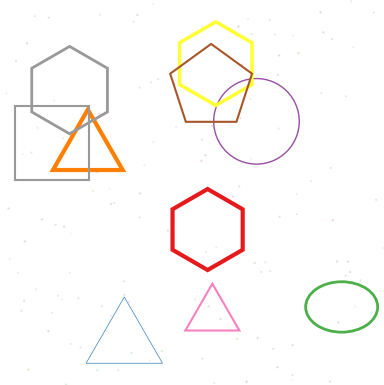[{"shape": "hexagon", "thickness": 3, "radius": 0.53, "center": [0.539, 0.404]}, {"shape": "triangle", "thickness": 0.5, "radius": 0.57, "center": [0.323, 0.114]}, {"shape": "oval", "thickness": 2, "radius": 0.47, "center": [0.887, 0.203]}, {"shape": "circle", "thickness": 1, "radius": 0.56, "center": [0.666, 0.685]}, {"shape": "triangle", "thickness": 3, "radius": 0.52, "center": [0.228, 0.611]}, {"shape": "hexagon", "thickness": 2.5, "radius": 0.54, "center": [0.56, 0.835]}, {"shape": "pentagon", "thickness": 1.5, "radius": 0.56, "center": [0.548, 0.774]}, {"shape": "triangle", "thickness": 1.5, "radius": 0.41, "center": [0.552, 0.182]}, {"shape": "hexagon", "thickness": 2, "radius": 0.57, "center": [0.181, 0.766]}, {"shape": "square", "thickness": 1.5, "radius": 0.48, "center": [0.136, 0.628]}]